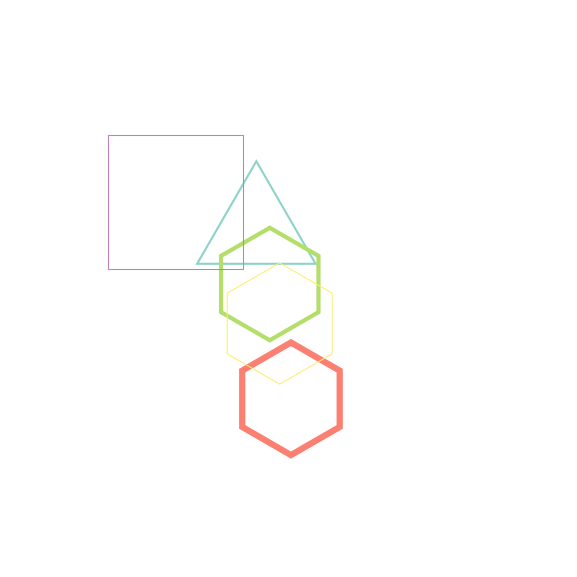[{"shape": "triangle", "thickness": 1, "radius": 0.59, "center": [0.444, 0.602]}, {"shape": "hexagon", "thickness": 3, "radius": 0.49, "center": [0.504, 0.309]}, {"shape": "hexagon", "thickness": 2, "radius": 0.49, "center": [0.467, 0.507]}, {"shape": "square", "thickness": 0.5, "radius": 0.58, "center": [0.304, 0.649]}, {"shape": "hexagon", "thickness": 0.5, "radius": 0.52, "center": [0.484, 0.439]}]